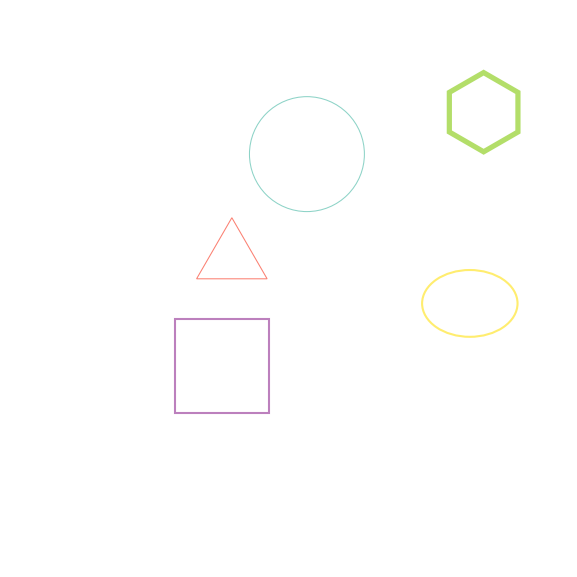[{"shape": "circle", "thickness": 0.5, "radius": 0.5, "center": [0.531, 0.732]}, {"shape": "triangle", "thickness": 0.5, "radius": 0.35, "center": [0.401, 0.552]}, {"shape": "hexagon", "thickness": 2.5, "radius": 0.34, "center": [0.837, 0.805]}, {"shape": "square", "thickness": 1, "radius": 0.41, "center": [0.385, 0.365]}, {"shape": "oval", "thickness": 1, "radius": 0.41, "center": [0.814, 0.474]}]